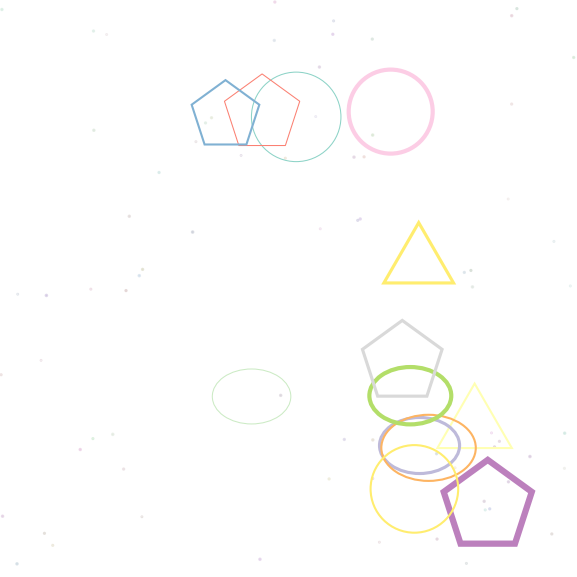[{"shape": "circle", "thickness": 0.5, "radius": 0.39, "center": [0.513, 0.797]}, {"shape": "triangle", "thickness": 1, "radius": 0.37, "center": [0.822, 0.26]}, {"shape": "oval", "thickness": 1.5, "radius": 0.35, "center": [0.726, 0.228]}, {"shape": "pentagon", "thickness": 0.5, "radius": 0.34, "center": [0.454, 0.803]}, {"shape": "pentagon", "thickness": 1, "radius": 0.31, "center": [0.39, 0.799]}, {"shape": "oval", "thickness": 1, "radius": 0.41, "center": [0.742, 0.224]}, {"shape": "oval", "thickness": 2, "radius": 0.35, "center": [0.711, 0.314]}, {"shape": "circle", "thickness": 2, "radius": 0.36, "center": [0.677, 0.806]}, {"shape": "pentagon", "thickness": 1.5, "radius": 0.36, "center": [0.697, 0.372]}, {"shape": "pentagon", "thickness": 3, "radius": 0.4, "center": [0.845, 0.123]}, {"shape": "oval", "thickness": 0.5, "radius": 0.34, "center": [0.436, 0.313]}, {"shape": "circle", "thickness": 1, "radius": 0.38, "center": [0.718, 0.153]}, {"shape": "triangle", "thickness": 1.5, "radius": 0.35, "center": [0.725, 0.544]}]